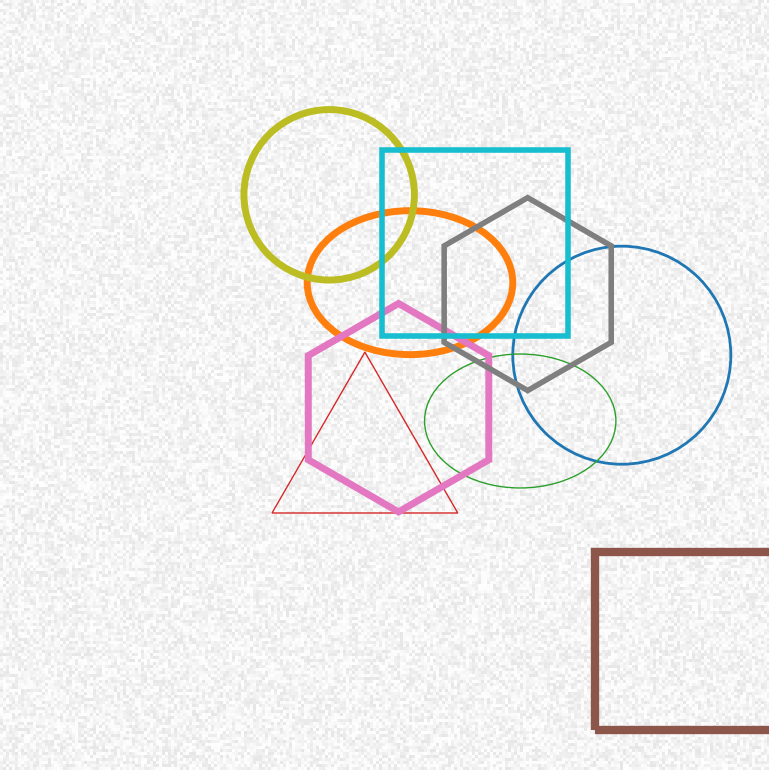[{"shape": "circle", "thickness": 1, "radius": 0.71, "center": [0.808, 0.539]}, {"shape": "oval", "thickness": 2.5, "radius": 0.67, "center": [0.532, 0.633]}, {"shape": "oval", "thickness": 0.5, "radius": 0.62, "center": [0.676, 0.453]}, {"shape": "triangle", "thickness": 0.5, "radius": 0.7, "center": [0.474, 0.403]}, {"shape": "square", "thickness": 3, "radius": 0.58, "center": [0.888, 0.168]}, {"shape": "hexagon", "thickness": 2.5, "radius": 0.68, "center": [0.518, 0.471]}, {"shape": "hexagon", "thickness": 2, "radius": 0.63, "center": [0.685, 0.618]}, {"shape": "circle", "thickness": 2.5, "radius": 0.55, "center": [0.427, 0.747]}, {"shape": "square", "thickness": 2, "radius": 0.6, "center": [0.616, 0.685]}]